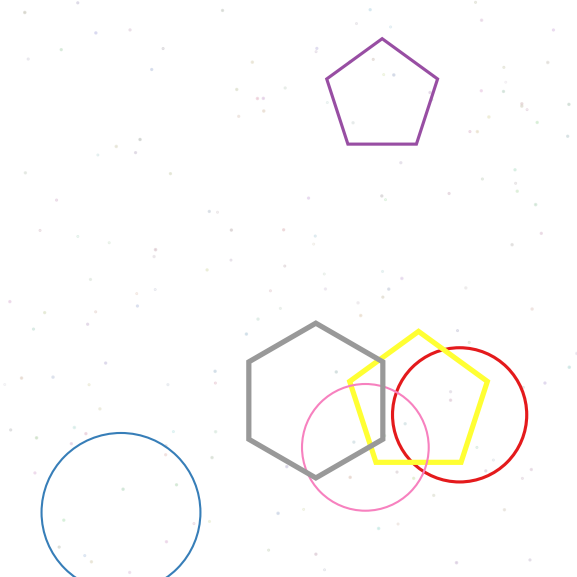[{"shape": "circle", "thickness": 1.5, "radius": 0.58, "center": [0.796, 0.281]}, {"shape": "circle", "thickness": 1, "radius": 0.69, "center": [0.21, 0.112]}, {"shape": "pentagon", "thickness": 1.5, "radius": 0.5, "center": [0.662, 0.831]}, {"shape": "pentagon", "thickness": 2.5, "radius": 0.63, "center": [0.725, 0.3]}, {"shape": "circle", "thickness": 1, "radius": 0.55, "center": [0.633, 0.224]}, {"shape": "hexagon", "thickness": 2.5, "radius": 0.67, "center": [0.547, 0.306]}]